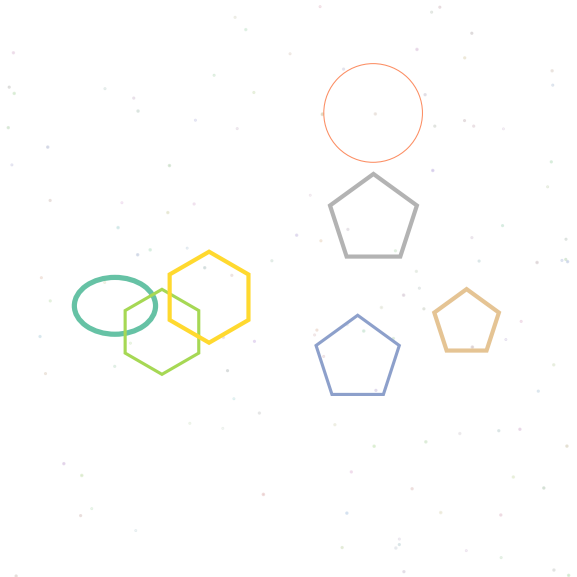[{"shape": "oval", "thickness": 2.5, "radius": 0.35, "center": [0.199, 0.47]}, {"shape": "circle", "thickness": 0.5, "radius": 0.43, "center": [0.646, 0.804]}, {"shape": "pentagon", "thickness": 1.5, "radius": 0.38, "center": [0.619, 0.377]}, {"shape": "hexagon", "thickness": 1.5, "radius": 0.37, "center": [0.28, 0.425]}, {"shape": "hexagon", "thickness": 2, "radius": 0.39, "center": [0.362, 0.484]}, {"shape": "pentagon", "thickness": 2, "radius": 0.29, "center": [0.808, 0.44]}, {"shape": "pentagon", "thickness": 2, "radius": 0.4, "center": [0.647, 0.619]}]